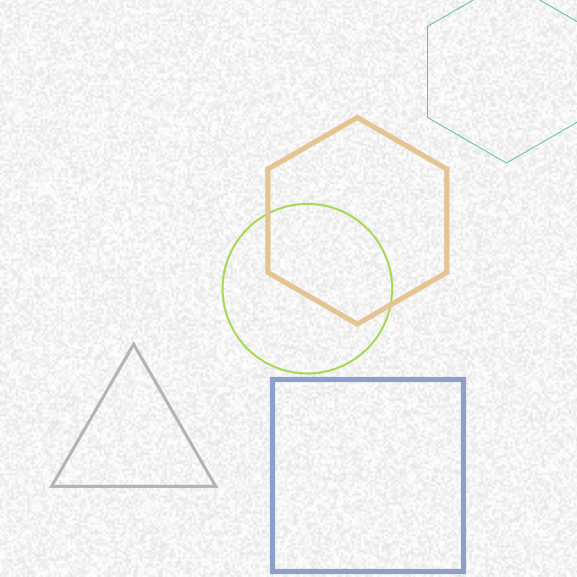[{"shape": "hexagon", "thickness": 0.5, "radius": 0.79, "center": [0.877, 0.875]}, {"shape": "square", "thickness": 2.5, "radius": 0.83, "center": [0.636, 0.177]}, {"shape": "circle", "thickness": 1, "radius": 0.73, "center": [0.532, 0.499]}, {"shape": "hexagon", "thickness": 2.5, "radius": 0.89, "center": [0.619, 0.617]}, {"shape": "triangle", "thickness": 1.5, "radius": 0.82, "center": [0.231, 0.239]}]